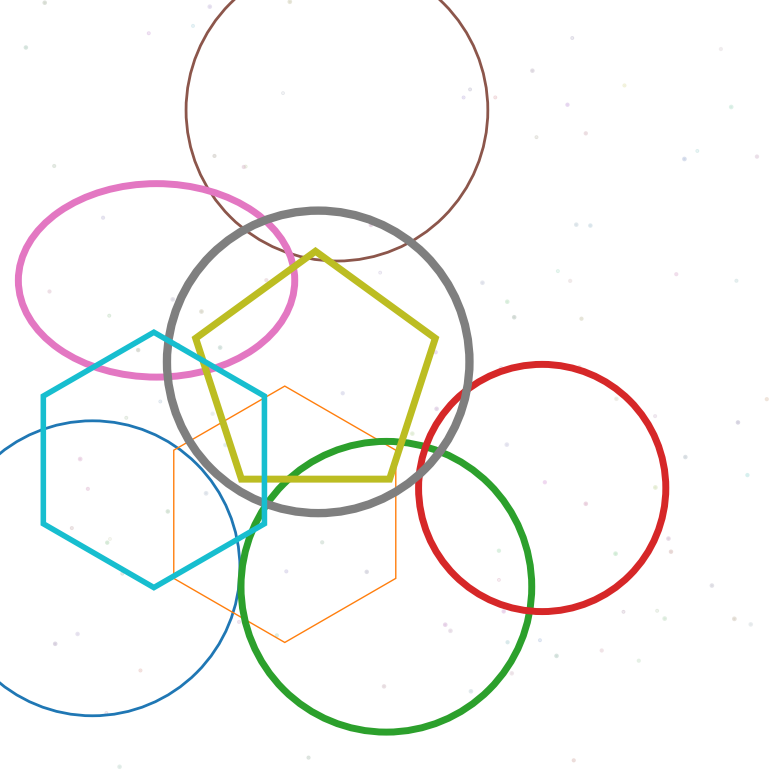[{"shape": "circle", "thickness": 1, "radius": 0.96, "center": [0.12, 0.262]}, {"shape": "hexagon", "thickness": 0.5, "radius": 0.83, "center": [0.37, 0.332]}, {"shape": "circle", "thickness": 2.5, "radius": 0.94, "center": [0.502, 0.238]}, {"shape": "circle", "thickness": 2.5, "radius": 0.8, "center": [0.704, 0.366]}, {"shape": "circle", "thickness": 1, "radius": 0.98, "center": [0.438, 0.857]}, {"shape": "oval", "thickness": 2.5, "radius": 0.9, "center": [0.203, 0.636]}, {"shape": "circle", "thickness": 3, "radius": 0.98, "center": [0.413, 0.53]}, {"shape": "pentagon", "thickness": 2.5, "radius": 0.82, "center": [0.41, 0.51]}, {"shape": "hexagon", "thickness": 2, "radius": 0.83, "center": [0.2, 0.403]}]